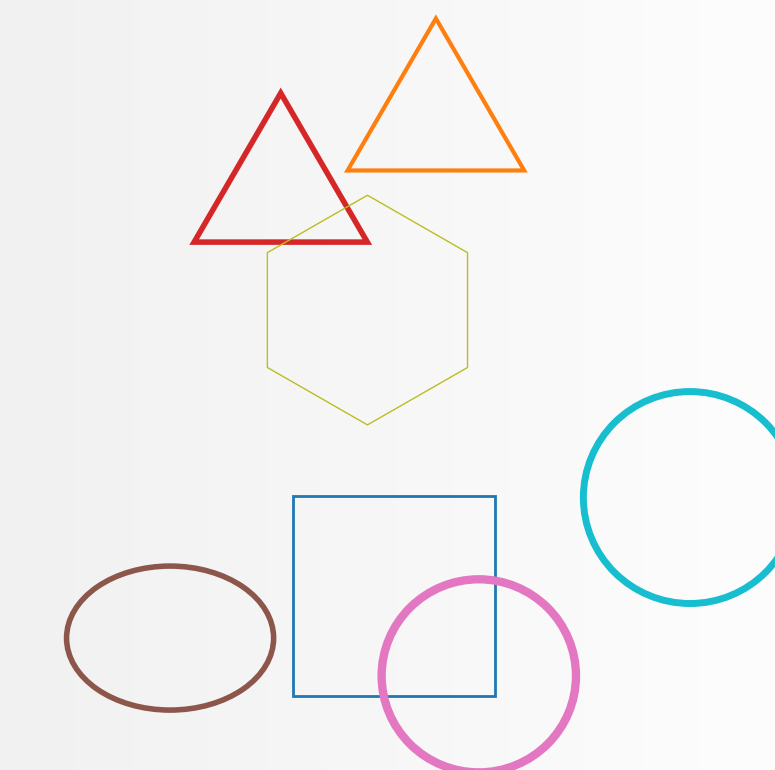[{"shape": "square", "thickness": 1, "radius": 0.65, "center": [0.508, 0.226]}, {"shape": "triangle", "thickness": 1.5, "radius": 0.66, "center": [0.562, 0.844]}, {"shape": "triangle", "thickness": 2, "radius": 0.65, "center": [0.362, 0.75]}, {"shape": "oval", "thickness": 2, "radius": 0.67, "center": [0.219, 0.171]}, {"shape": "circle", "thickness": 3, "radius": 0.63, "center": [0.618, 0.122]}, {"shape": "hexagon", "thickness": 0.5, "radius": 0.75, "center": [0.474, 0.597]}, {"shape": "circle", "thickness": 2.5, "radius": 0.69, "center": [0.89, 0.354]}]